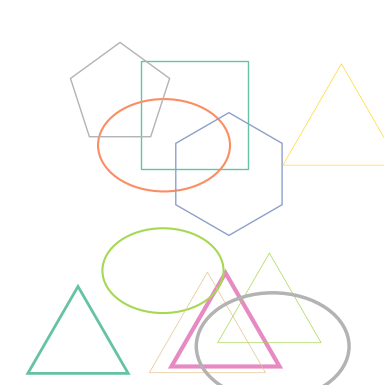[{"shape": "square", "thickness": 1, "radius": 0.7, "center": [0.505, 0.701]}, {"shape": "triangle", "thickness": 2, "radius": 0.75, "center": [0.203, 0.105]}, {"shape": "oval", "thickness": 1.5, "radius": 0.86, "center": [0.426, 0.623]}, {"shape": "hexagon", "thickness": 1, "radius": 0.8, "center": [0.595, 0.548]}, {"shape": "triangle", "thickness": 3, "radius": 0.81, "center": [0.586, 0.129]}, {"shape": "oval", "thickness": 1.5, "radius": 0.79, "center": [0.423, 0.297]}, {"shape": "triangle", "thickness": 0.5, "radius": 0.78, "center": [0.7, 0.187]}, {"shape": "triangle", "thickness": 0.5, "radius": 0.88, "center": [0.887, 0.659]}, {"shape": "triangle", "thickness": 0.5, "radius": 0.87, "center": [0.539, 0.119]}, {"shape": "pentagon", "thickness": 1, "radius": 0.68, "center": [0.312, 0.754]}, {"shape": "oval", "thickness": 2.5, "radius": 0.99, "center": [0.708, 0.101]}]